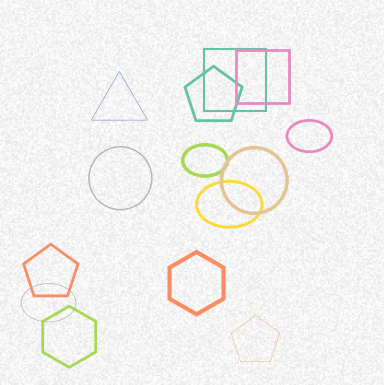[{"shape": "square", "thickness": 1.5, "radius": 0.4, "center": [0.61, 0.791]}, {"shape": "pentagon", "thickness": 2, "radius": 0.39, "center": [0.555, 0.75]}, {"shape": "pentagon", "thickness": 2, "radius": 0.37, "center": [0.132, 0.291]}, {"shape": "hexagon", "thickness": 3, "radius": 0.4, "center": [0.511, 0.264]}, {"shape": "triangle", "thickness": 0.5, "radius": 0.42, "center": [0.31, 0.73]}, {"shape": "square", "thickness": 2, "radius": 0.34, "center": [0.683, 0.801]}, {"shape": "oval", "thickness": 2, "radius": 0.29, "center": [0.803, 0.646]}, {"shape": "hexagon", "thickness": 2, "radius": 0.4, "center": [0.18, 0.125]}, {"shape": "oval", "thickness": 2.5, "radius": 0.29, "center": [0.532, 0.583]}, {"shape": "oval", "thickness": 2, "radius": 0.43, "center": [0.596, 0.469]}, {"shape": "circle", "thickness": 2.5, "radius": 0.43, "center": [0.66, 0.531]}, {"shape": "pentagon", "thickness": 0.5, "radius": 0.33, "center": [0.664, 0.115]}, {"shape": "oval", "thickness": 0.5, "radius": 0.36, "center": [0.126, 0.214]}, {"shape": "circle", "thickness": 1, "radius": 0.41, "center": [0.313, 0.537]}]